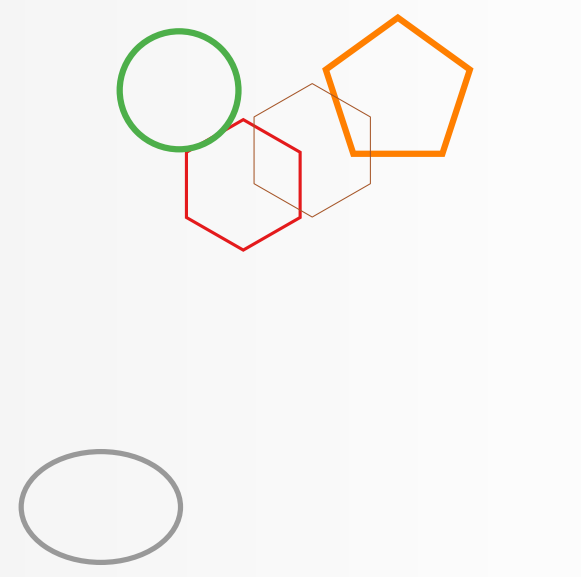[{"shape": "hexagon", "thickness": 1.5, "radius": 0.56, "center": [0.419, 0.679]}, {"shape": "circle", "thickness": 3, "radius": 0.51, "center": [0.308, 0.843]}, {"shape": "pentagon", "thickness": 3, "radius": 0.65, "center": [0.684, 0.838]}, {"shape": "hexagon", "thickness": 0.5, "radius": 0.58, "center": [0.537, 0.739]}, {"shape": "oval", "thickness": 2.5, "radius": 0.69, "center": [0.174, 0.121]}]